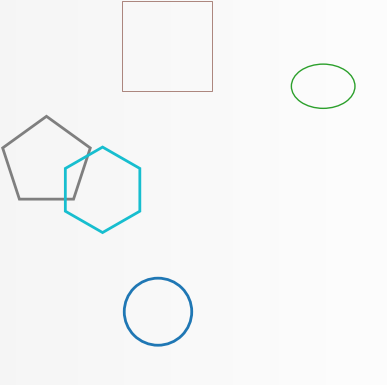[{"shape": "circle", "thickness": 2, "radius": 0.44, "center": [0.408, 0.19]}, {"shape": "oval", "thickness": 1, "radius": 0.41, "center": [0.834, 0.776]}, {"shape": "square", "thickness": 0.5, "radius": 0.58, "center": [0.431, 0.881]}, {"shape": "pentagon", "thickness": 2, "radius": 0.59, "center": [0.12, 0.579]}, {"shape": "hexagon", "thickness": 2, "radius": 0.55, "center": [0.265, 0.507]}]